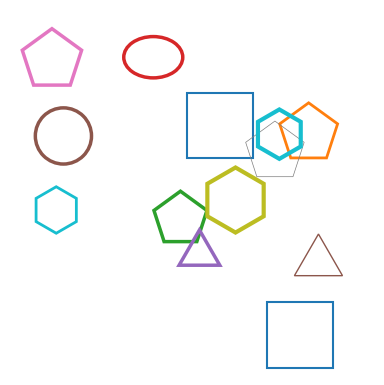[{"shape": "square", "thickness": 1.5, "radius": 0.43, "center": [0.571, 0.674]}, {"shape": "square", "thickness": 1.5, "radius": 0.42, "center": [0.779, 0.13]}, {"shape": "pentagon", "thickness": 2, "radius": 0.4, "center": [0.802, 0.654]}, {"shape": "pentagon", "thickness": 2.5, "radius": 0.36, "center": [0.469, 0.431]}, {"shape": "oval", "thickness": 2.5, "radius": 0.38, "center": [0.398, 0.851]}, {"shape": "triangle", "thickness": 2.5, "radius": 0.3, "center": [0.518, 0.342]}, {"shape": "circle", "thickness": 2.5, "radius": 0.36, "center": [0.165, 0.647]}, {"shape": "triangle", "thickness": 1, "radius": 0.36, "center": [0.827, 0.32]}, {"shape": "pentagon", "thickness": 2.5, "radius": 0.41, "center": [0.135, 0.844]}, {"shape": "pentagon", "thickness": 0.5, "radius": 0.4, "center": [0.714, 0.606]}, {"shape": "hexagon", "thickness": 3, "radius": 0.42, "center": [0.612, 0.48]}, {"shape": "hexagon", "thickness": 2, "radius": 0.3, "center": [0.146, 0.455]}, {"shape": "hexagon", "thickness": 3, "radius": 0.32, "center": [0.726, 0.652]}]